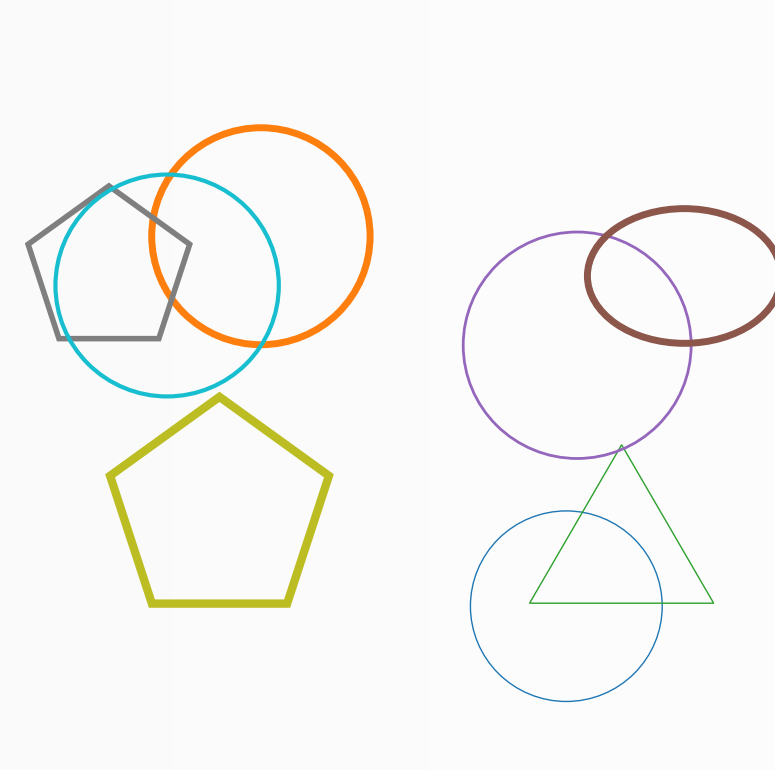[{"shape": "circle", "thickness": 0.5, "radius": 0.62, "center": [0.731, 0.213]}, {"shape": "circle", "thickness": 2.5, "radius": 0.7, "center": [0.337, 0.693]}, {"shape": "triangle", "thickness": 0.5, "radius": 0.69, "center": [0.802, 0.285]}, {"shape": "circle", "thickness": 1, "radius": 0.74, "center": [0.745, 0.552]}, {"shape": "oval", "thickness": 2.5, "radius": 0.62, "center": [0.883, 0.642]}, {"shape": "pentagon", "thickness": 2, "radius": 0.55, "center": [0.141, 0.649]}, {"shape": "pentagon", "thickness": 3, "radius": 0.74, "center": [0.283, 0.336]}, {"shape": "circle", "thickness": 1.5, "radius": 0.72, "center": [0.216, 0.629]}]